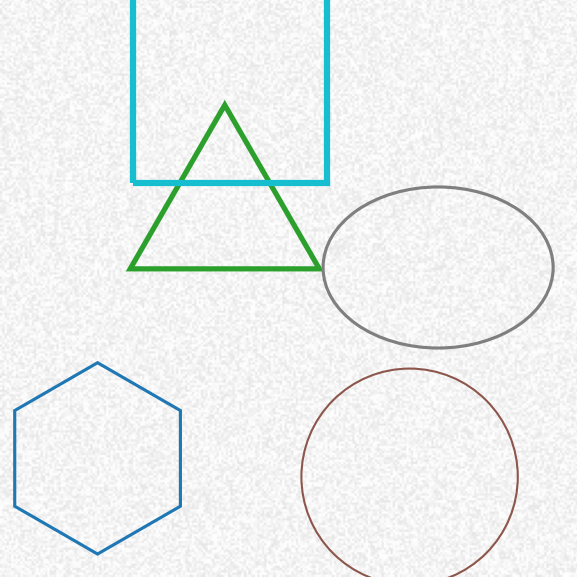[{"shape": "hexagon", "thickness": 1.5, "radius": 0.83, "center": [0.169, 0.205]}, {"shape": "triangle", "thickness": 2.5, "radius": 0.95, "center": [0.389, 0.628]}, {"shape": "circle", "thickness": 1, "radius": 0.94, "center": [0.709, 0.174]}, {"shape": "oval", "thickness": 1.5, "radius": 1.0, "center": [0.759, 0.536]}, {"shape": "square", "thickness": 3, "radius": 0.84, "center": [0.398, 0.851]}]